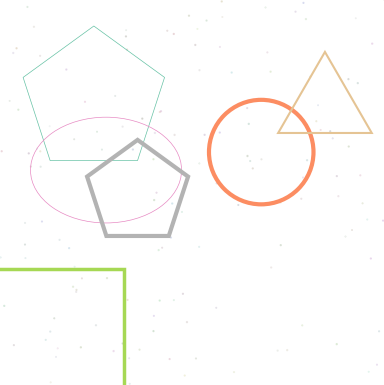[{"shape": "pentagon", "thickness": 0.5, "radius": 0.97, "center": [0.244, 0.739]}, {"shape": "circle", "thickness": 3, "radius": 0.68, "center": [0.679, 0.605]}, {"shape": "oval", "thickness": 0.5, "radius": 0.98, "center": [0.275, 0.558]}, {"shape": "square", "thickness": 2.5, "radius": 0.93, "center": [0.137, 0.117]}, {"shape": "triangle", "thickness": 1.5, "radius": 0.7, "center": [0.844, 0.725]}, {"shape": "pentagon", "thickness": 3, "radius": 0.69, "center": [0.357, 0.499]}]